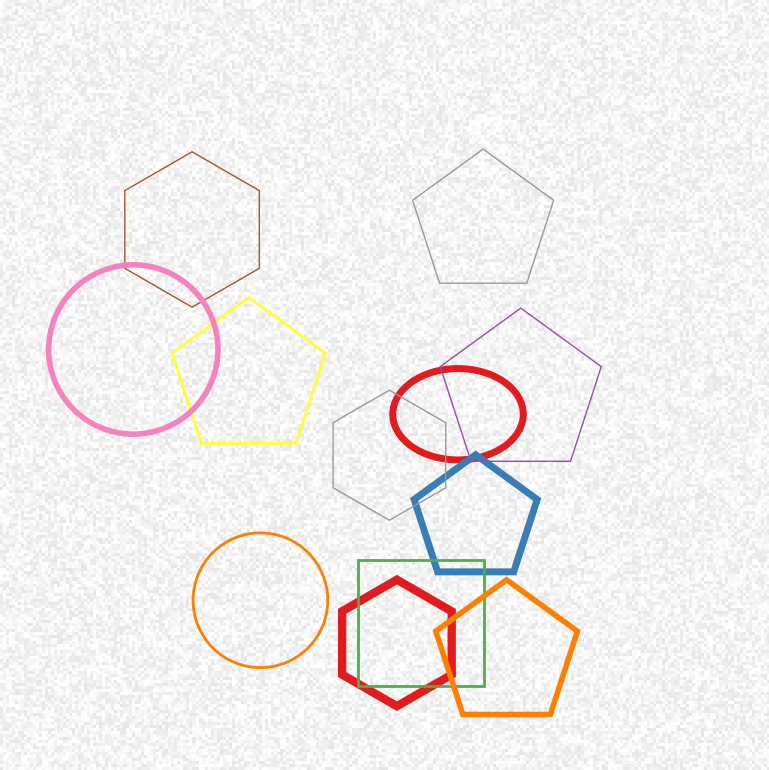[{"shape": "hexagon", "thickness": 3, "radius": 0.41, "center": [0.515, 0.165]}, {"shape": "oval", "thickness": 2.5, "radius": 0.42, "center": [0.595, 0.462]}, {"shape": "pentagon", "thickness": 2.5, "radius": 0.42, "center": [0.618, 0.325]}, {"shape": "square", "thickness": 1, "radius": 0.41, "center": [0.547, 0.191]}, {"shape": "pentagon", "thickness": 0.5, "radius": 0.55, "center": [0.676, 0.49]}, {"shape": "circle", "thickness": 1, "radius": 0.44, "center": [0.338, 0.221]}, {"shape": "pentagon", "thickness": 2, "radius": 0.48, "center": [0.658, 0.15]}, {"shape": "pentagon", "thickness": 1, "radius": 0.52, "center": [0.323, 0.509]}, {"shape": "hexagon", "thickness": 0.5, "radius": 0.5, "center": [0.249, 0.702]}, {"shape": "circle", "thickness": 2, "radius": 0.55, "center": [0.173, 0.546]}, {"shape": "hexagon", "thickness": 0.5, "radius": 0.42, "center": [0.506, 0.409]}, {"shape": "pentagon", "thickness": 0.5, "radius": 0.48, "center": [0.627, 0.71]}]